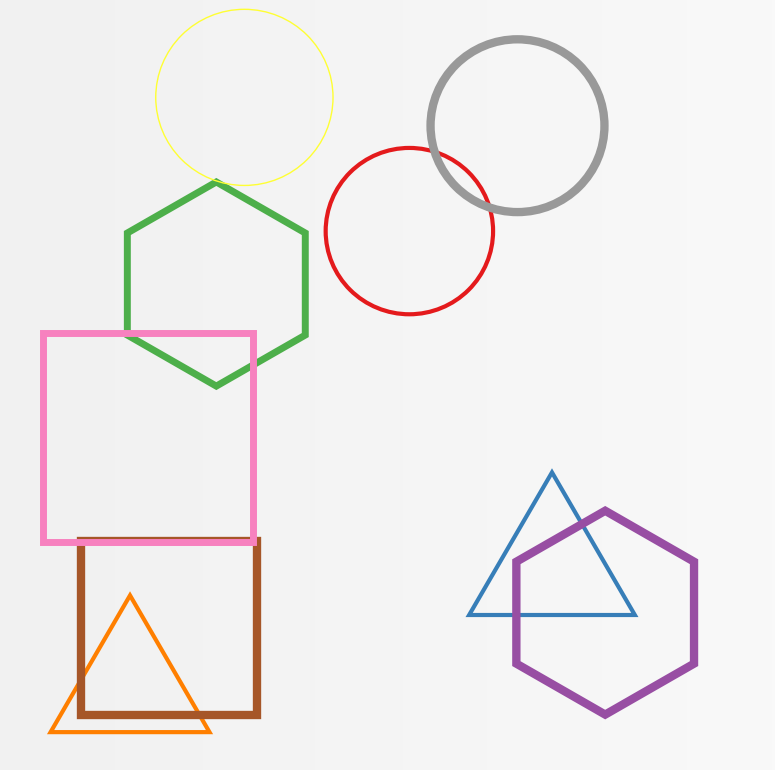[{"shape": "circle", "thickness": 1.5, "radius": 0.54, "center": [0.528, 0.7]}, {"shape": "triangle", "thickness": 1.5, "radius": 0.62, "center": [0.712, 0.263]}, {"shape": "hexagon", "thickness": 2.5, "radius": 0.66, "center": [0.279, 0.631]}, {"shape": "hexagon", "thickness": 3, "radius": 0.66, "center": [0.781, 0.204]}, {"shape": "triangle", "thickness": 1.5, "radius": 0.59, "center": [0.168, 0.108]}, {"shape": "circle", "thickness": 0.5, "radius": 0.57, "center": [0.315, 0.874]}, {"shape": "square", "thickness": 3, "radius": 0.57, "center": [0.218, 0.185]}, {"shape": "square", "thickness": 2.5, "radius": 0.68, "center": [0.191, 0.432]}, {"shape": "circle", "thickness": 3, "radius": 0.56, "center": [0.668, 0.837]}]